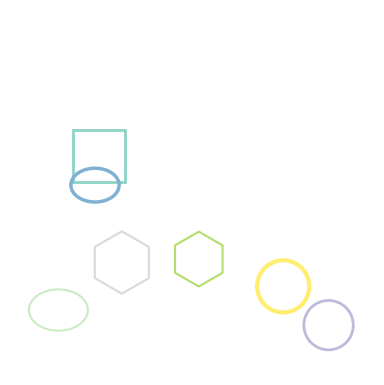[{"shape": "square", "thickness": 2, "radius": 0.34, "center": [0.257, 0.594]}, {"shape": "circle", "thickness": 2, "radius": 0.32, "center": [0.853, 0.155]}, {"shape": "oval", "thickness": 2.5, "radius": 0.31, "center": [0.247, 0.519]}, {"shape": "hexagon", "thickness": 1.5, "radius": 0.36, "center": [0.516, 0.327]}, {"shape": "hexagon", "thickness": 1.5, "radius": 0.41, "center": [0.316, 0.318]}, {"shape": "oval", "thickness": 1.5, "radius": 0.38, "center": [0.152, 0.195]}, {"shape": "circle", "thickness": 3, "radius": 0.34, "center": [0.736, 0.256]}]